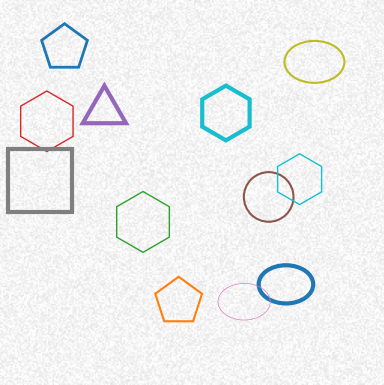[{"shape": "pentagon", "thickness": 2, "radius": 0.31, "center": [0.168, 0.876]}, {"shape": "oval", "thickness": 3, "radius": 0.35, "center": [0.743, 0.261]}, {"shape": "pentagon", "thickness": 1.5, "radius": 0.32, "center": [0.464, 0.217]}, {"shape": "hexagon", "thickness": 1, "radius": 0.39, "center": [0.371, 0.424]}, {"shape": "hexagon", "thickness": 1, "radius": 0.39, "center": [0.122, 0.685]}, {"shape": "triangle", "thickness": 3, "radius": 0.32, "center": [0.271, 0.712]}, {"shape": "circle", "thickness": 1.5, "radius": 0.32, "center": [0.698, 0.488]}, {"shape": "oval", "thickness": 0.5, "radius": 0.34, "center": [0.634, 0.216]}, {"shape": "square", "thickness": 3, "radius": 0.41, "center": [0.104, 0.531]}, {"shape": "oval", "thickness": 1.5, "radius": 0.39, "center": [0.817, 0.839]}, {"shape": "hexagon", "thickness": 1, "radius": 0.33, "center": [0.778, 0.535]}, {"shape": "hexagon", "thickness": 3, "radius": 0.36, "center": [0.587, 0.707]}]